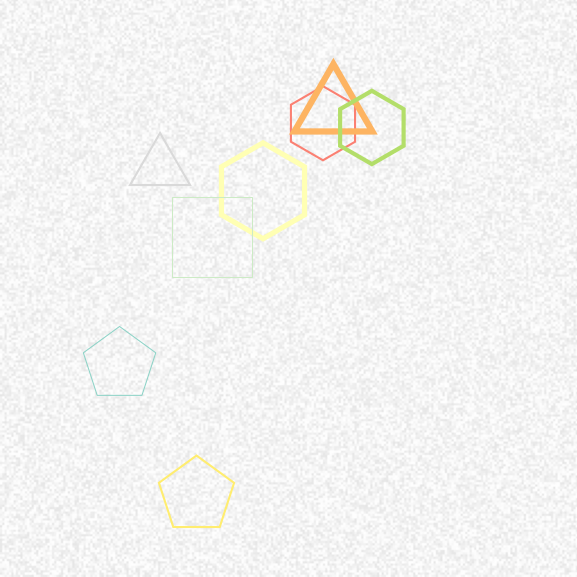[{"shape": "pentagon", "thickness": 0.5, "radius": 0.33, "center": [0.207, 0.368]}, {"shape": "hexagon", "thickness": 2.5, "radius": 0.42, "center": [0.455, 0.669]}, {"shape": "hexagon", "thickness": 1, "radius": 0.32, "center": [0.559, 0.786]}, {"shape": "triangle", "thickness": 3, "radius": 0.39, "center": [0.577, 0.81]}, {"shape": "hexagon", "thickness": 2, "radius": 0.32, "center": [0.644, 0.778]}, {"shape": "triangle", "thickness": 1, "radius": 0.3, "center": [0.277, 0.709]}, {"shape": "square", "thickness": 0.5, "radius": 0.35, "center": [0.367, 0.588]}, {"shape": "pentagon", "thickness": 1, "radius": 0.34, "center": [0.34, 0.142]}]